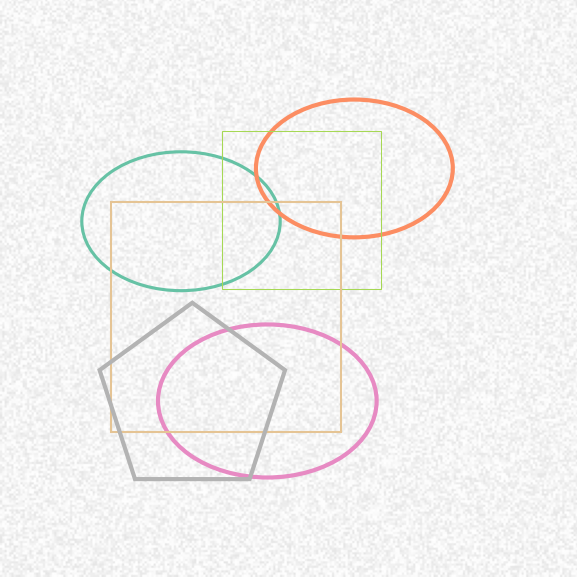[{"shape": "oval", "thickness": 1.5, "radius": 0.86, "center": [0.313, 0.616]}, {"shape": "oval", "thickness": 2, "radius": 0.85, "center": [0.614, 0.707]}, {"shape": "oval", "thickness": 2, "radius": 0.95, "center": [0.463, 0.305]}, {"shape": "square", "thickness": 0.5, "radius": 0.69, "center": [0.522, 0.635]}, {"shape": "square", "thickness": 1, "radius": 1.0, "center": [0.391, 0.45]}, {"shape": "pentagon", "thickness": 2, "radius": 0.84, "center": [0.333, 0.306]}]